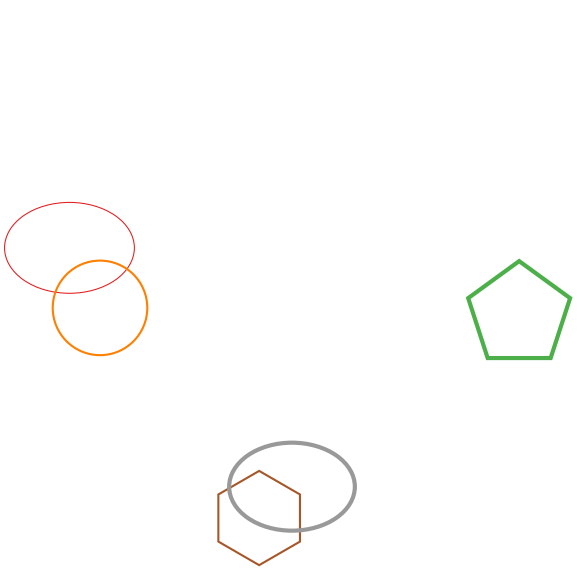[{"shape": "oval", "thickness": 0.5, "radius": 0.56, "center": [0.12, 0.57]}, {"shape": "pentagon", "thickness": 2, "radius": 0.46, "center": [0.899, 0.454]}, {"shape": "circle", "thickness": 1, "radius": 0.41, "center": [0.173, 0.466]}, {"shape": "hexagon", "thickness": 1, "radius": 0.41, "center": [0.449, 0.102]}, {"shape": "oval", "thickness": 2, "radius": 0.54, "center": [0.506, 0.156]}]